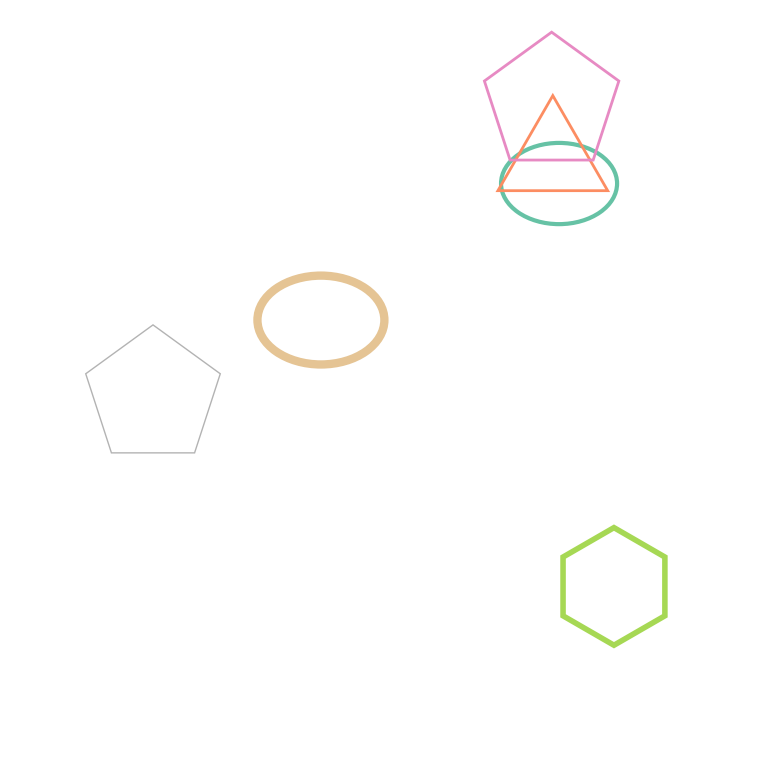[{"shape": "oval", "thickness": 1.5, "radius": 0.38, "center": [0.726, 0.762]}, {"shape": "triangle", "thickness": 1, "radius": 0.41, "center": [0.718, 0.794]}, {"shape": "pentagon", "thickness": 1, "radius": 0.46, "center": [0.716, 0.866]}, {"shape": "hexagon", "thickness": 2, "radius": 0.38, "center": [0.797, 0.238]}, {"shape": "oval", "thickness": 3, "radius": 0.41, "center": [0.417, 0.584]}, {"shape": "pentagon", "thickness": 0.5, "radius": 0.46, "center": [0.199, 0.486]}]